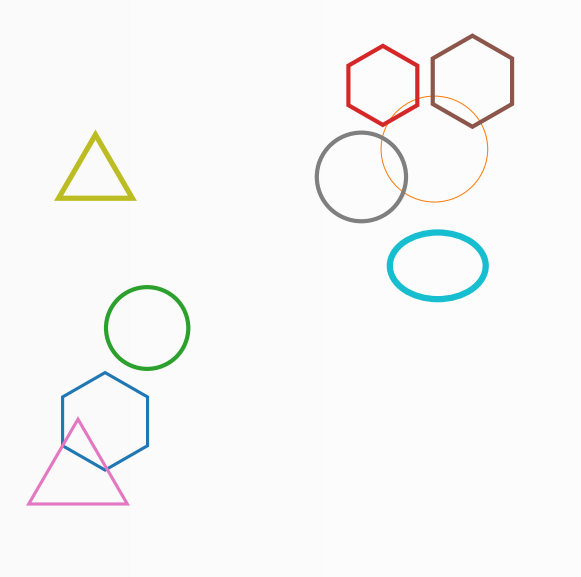[{"shape": "hexagon", "thickness": 1.5, "radius": 0.42, "center": [0.181, 0.27]}, {"shape": "circle", "thickness": 0.5, "radius": 0.46, "center": [0.747, 0.741]}, {"shape": "circle", "thickness": 2, "radius": 0.35, "center": [0.253, 0.431]}, {"shape": "hexagon", "thickness": 2, "radius": 0.34, "center": [0.659, 0.851]}, {"shape": "hexagon", "thickness": 2, "radius": 0.39, "center": [0.813, 0.858]}, {"shape": "triangle", "thickness": 1.5, "radius": 0.49, "center": [0.134, 0.175]}, {"shape": "circle", "thickness": 2, "radius": 0.38, "center": [0.622, 0.693]}, {"shape": "triangle", "thickness": 2.5, "radius": 0.37, "center": [0.164, 0.693]}, {"shape": "oval", "thickness": 3, "radius": 0.41, "center": [0.753, 0.539]}]